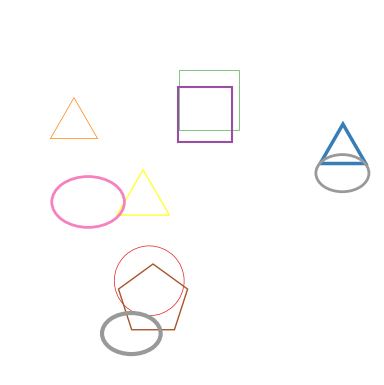[{"shape": "circle", "thickness": 0.5, "radius": 0.45, "center": [0.388, 0.271]}, {"shape": "triangle", "thickness": 2.5, "radius": 0.34, "center": [0.891, 0.609]}, {"shape": "square", "thickness": 0.5, "radius": 0.39, "center": [0.543, 0.741]}, {"shape": "square", "thickness": 1.5, "radius": 0.35, "center": [0.532, 0.702]}, {"shape": "triangle", "thickness": 0.5, "radius": 0.35, "center": [0.192, 0.675]}, {"shape": "triangle", "thickness": 1, "radius": 0.39, "center": [0.372, 0.481]}, {"shape": "pentagon", "thickness": 1, "radius": 0.47, "center": [0.398, 0.22]}, {"shape": "oval", "thickness": 2, "radius": 0.47, "center": [0.229, 0.475]}, {"shape": "oval", "thickness": 2, "radius": 0.34, "center": [0.889, 0.55]}, {"shape": "oval", "thickness": 3, "radius": 0.38, "center": [0.341, 0.134]}]